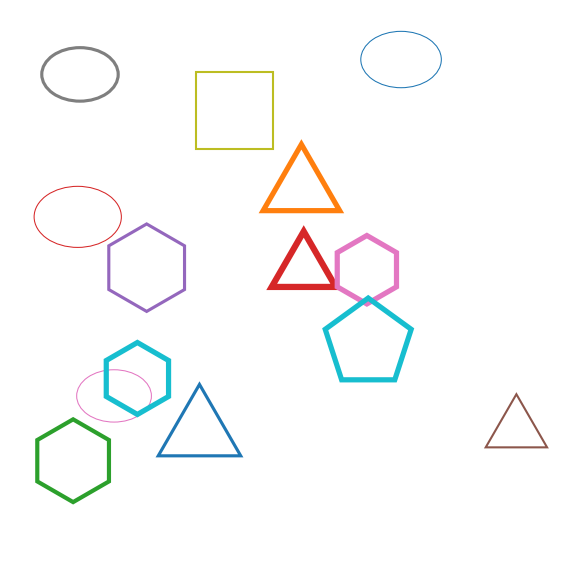[{"shape": "triangle", "thickness": 1.5, "radius": 0.41, "center": [0.345, 0.251]}, {"shape": "oval", "thickness": 0.5, "radius": 0.35, "center": [0.694, 0.896]}, {"shape": "triangle", "thickness": 2.5, "radius": 0.38, "center": [0.522, 0.673]}, {"shape": "hexagon", "thickness": 2, "radius": 0.36, "center": [0.127, 0.201]}, {"shape": "oval", "thickness": 0.5, "radius": 0.38, "center": [0.135, 0.624]}, {"shape": "triangle", "thickness": 3, "radius": 0.32, "center": [0.526, 0.534]}, {"shape": "hexagon", "thickness": 1.5, "radius": 0.38, "center": [0.254, 0.536]}, {"shape": "triangle", "thickness": 1, "radius": 0.31, "center": [0.894, 0.255]}, {"shape": "oval", "thickness": 0.5, "radius": 0.32, "center": [0.197, 0.314]}, {"shape": "hexagon", "thickness": 2.5, "radius": 0.3, "center": [0.635, 0.532]}, {"shape": "oval", "thickness": 1.5, "radius": 0.33, "center": [0.139, 0.87]}, {"shape": "square", "thickness": 1, "radius": 0.33, "center": [0.406, 0.808]}, {"shape": "pentagon", "thickness": 2.5, "radius": 0.39, "center": [0.638, 0.405]}, {"shape": "hexagon", "thickness": 2.5, "radius": 0.31, "center": [0.238, 0.344]}]